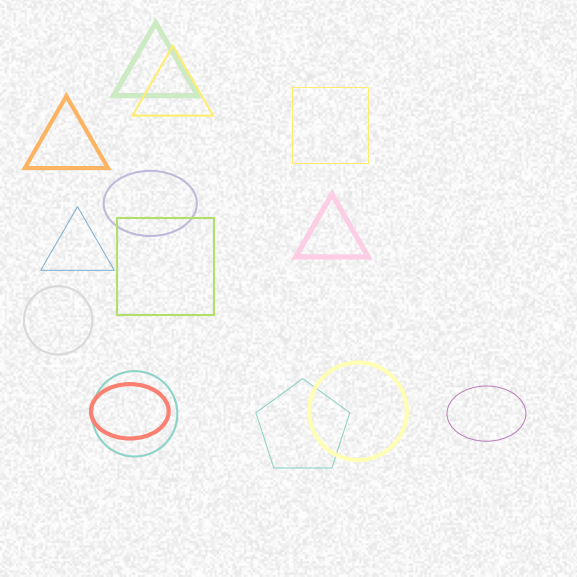[{"shape": "circle", "thickness": 1, "radius": 0.37, "center": [0.233, 0.283]}, {"shape": "pentagon", "thickness": 0.5, "radius": 0.43, "center": [0.524, 0.258]}, {"shape": "circle", "thickness": 2, "radius": 0.42, "center": [0.62, 0.287]}, {"shape": "oval", "thickness": 1, "radius": 0.4, "center": [0.26, 0.647]}, {"shape": "oval", "thickness": 2, "radius": 0.34, "center": [0.225, 0.287]}, {"shape": "triangle", "thickness": 0.5, "radius": 0.37, "center": [0.134, 0.568]}, {"shape": "triangle", "thickness": 2, "radius": 0.42, "center": [0.115, 0.75]}, {"shape": "square", "thickness": 1, "radius": 0.42, "center": [0.287, 0.538]}, {"shape": "triangle", "thickness": 2.5, "radius": 0.36, "center": [0.575, 0.591]}, {"shape": "circle", "thickness": 1, "radius": 0.3, "center": [0.101, 0.444]}, {"shape": "oval", "thickness": 0.5, "radius": 0.34, "center": [0.842, 0.283]}, {"shape": "triangle", "thickness": 2.5, "radius": 0.42, "center": [0.27, 0.876]}, {"shape": "square", "thickness": 0.5, "radius": 0.33, "center": [0.571, 0.783]}, {"shape": "triangle", "thickness": 1, "radius": 0.4, "center": [0.299, 0.839]}]